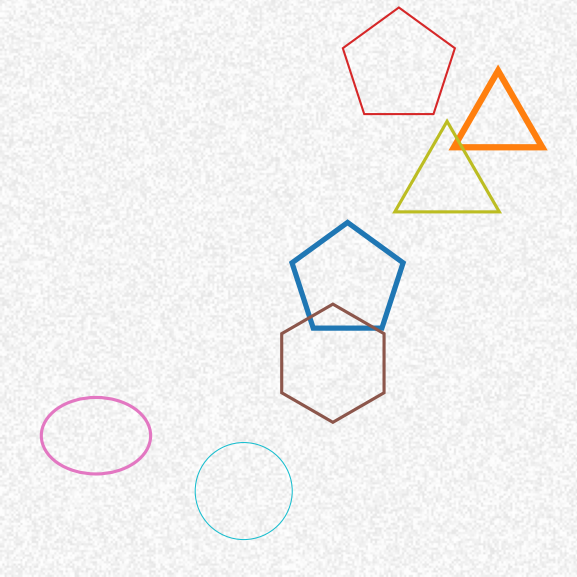[{"shape": "pentagon", "thickness": 2.5, "radius": 0.51, "center": [0.602, 0.513]}, {"shape": "triangle", "thickness": 3, "radius": 0.44, "center": [0.862, 0.788]}, {"shape": "pentagon", "thickness": 1, "radius": 0.51, "center": [0.691, 0.884]}, {"shape": "hexagon", "thickness": 1.5, "radius": 0.51, "center": [0.576, 0.37]}, {"shape": "oval", "thickness": 1.5, "radius": 0.47, "center": [0.166, 0.245]}, {"shape": "triangle", "thickness": 1.5, "radius": 0.52, "center": [0.774, 0.685]}, {"shape": "circle", "thickness": 0.5, "radius": 0.42, "center": [0.422, 0.149]}]